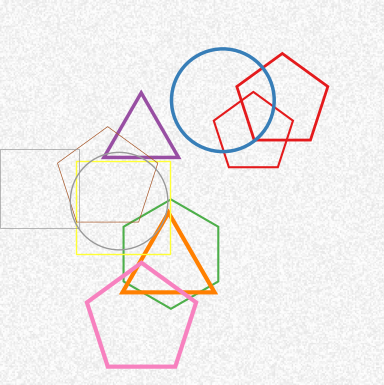[{"shape": "pentagon", "thickness": 1.5, "radius": 0.54, "center": [0.658, 0.653]}, {"shape": "pentagon", "thickness": 2, "radius": 0.62, "center": [0.733, 0.737]}, {"shape": "circle", "thickness": 2.5, "radius": 0.67, "center": [0.579, 0.74]}, {"shape": "hexagon", "thickness": 1.5, "radius": 0.71, "center": [0.444, 0.34]}, {"shape": "triangle", "thickness": 2.5, "radius": 0.56, "center": [0.367, 0.647]}, {"shape": "triangle", "thickness": 3, "radius": 0.69, "center": [0.438, 0.31]}, {"shape": "square", "thickness": 1, "radius": 0.61, "center": [0.319, 0.461]}, {"shape": "pentagon", "thickness": 0.5, "radius": 0.69, "center": [0.28, 0.534]}, {"shape": "pentagon", "thickness": 3, "radius": 0.75, "center": [0.368, 0.168]}, {"shape": "circle", "thickness": 1, "radius": 0.63, "center": [0.309, 0.478]}, {"shape": "square", "thickness": 0.5, "radius": 0.51, "center": [0.102, 0.511]}]